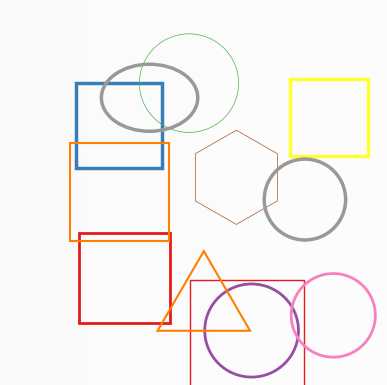[{"shape": "square", "thickness": 2, "radius": 0.59, "center": [0.321, 0.278]}, {"shape": "square", "thickness": 1, "radius": 0.74, "center": [0.637, 0.125]}, {"shape": "square", "thickness": 2.5, "radius": 0.55, "center": [0.308, 0.674]}, {"shape": "circle", "thickness": 0.5, "radius": 0.64, "center": [0.488, 0.784]}, {"shape": "circle", "thickness": 2, "radius": 0.6, "center": [0.649, 0.141]}, {"shape": "square", "thickness": 1.5, "radius": 0.64, "center": [0.309, 0.502]}, {"shape": "triangle", "thickness": 1.5, "radius": 0.69, "center": [0.526, 0.21]}, {"shape": "square", "thickness": 2.5, "radius": 0.5, "center": [0.85, 0.696]}, {"shape": "hexagon", "thickness": 0.5, "radius": 0.61, "center": [0.61, 0.539]}, {"shape": "circle", "thickness": 2, "radius": 0.54, "center": [0.86, 0.181]}, {"shape": "oval", "thickness": 2.5, "radius": 0.62, "center": [0.386, 0.746]}, {"shape": "circle", "thickness": 2.5, "radius": 0.53, "center": [0.787, 0.482]}]